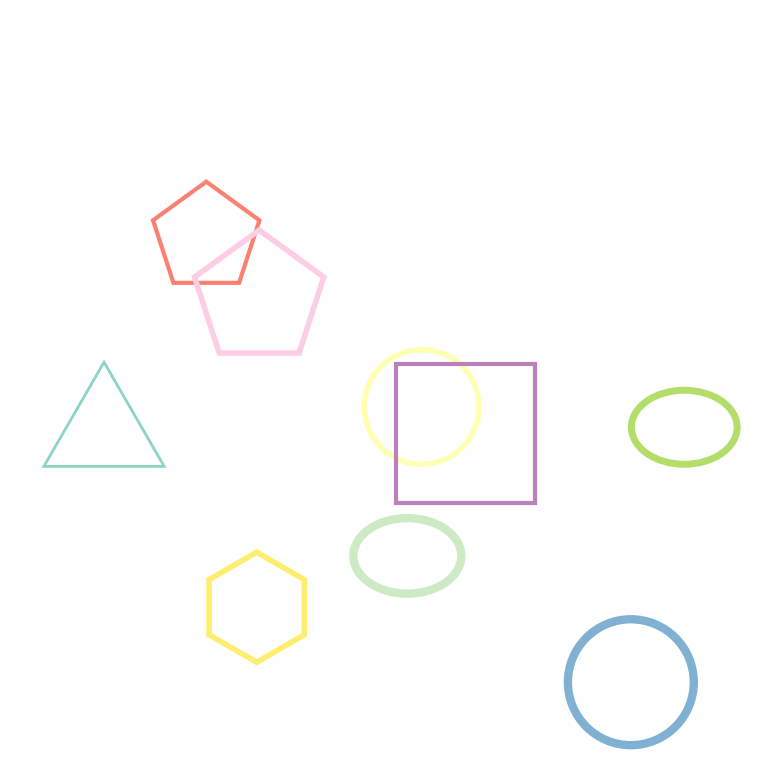[{"shape": "triangle", "thickness": 1, "radius": 0.45, "center": [0.135, 0.439]}, {"shape": "circle", "thickness": 2, "radius": 0.37, "center": [0.548, 0.472]}, {"shape": "pentagon", "thickness": 1.5, "radius": 0.36, "center": [0.268, 0.691]}, {"shape": "circle", "thickness": 3, "radius": 0.41, "center": [0.819, 0.114]}, {"shape": "oval", "thickness": 2.5, "radius": 0.34, "center": [0.889, 0.445]}, {"shape": "pentagon", "thickness": 2, "radius": 0.44, "center": [0.337, 0.613]}, {"shape": "square", "thickness": 1.5, "radius": 0.45, "center": [0.604, 0.437]}, {"shape": "oval", "thickness": 3, "radius": 0.35, "center": [0.529, 0.278]}, {"shape": "hexagon", "thickness": 2, "radius": 0.36, "center": [0.333, 0.211]}]